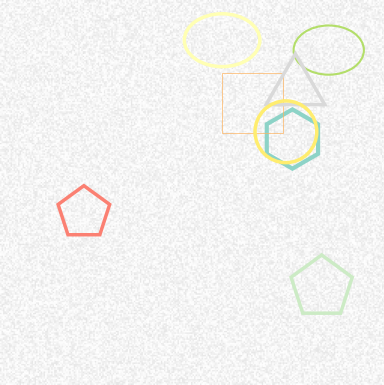[{"shape": "hexagon", "thickness": 3, "radius": 0.38, "center": [0.76, 0.639]}, {"shape": "oval", "thickness": 2.5, "radius": 0.49, "center": [0.577, 0.896]}, {"shape": "pentagon", "thickness": 2.5, "radius": 0.35, "center": [0.218, 0.447]}, {"shape": "square", "thickness": 0.5, "radius": 0.39, "center": [0.656, 0.733]}, {"shape": "oval", "thickness": 1.5, "radius": 0.46, "center": [0.854, 0.87]}, {"shape": "triangle", "thickness": 2.5, "radius": 0.44, "center": [0.767, 0.772]}, {"shape": "pentagon", "thickness": 2.5, "radius": 0.42, "center": [0.835, 0.254]}, {"shape": "circle", "thickness": 2.5, "radius": 0.4, "center": [0.743, 0.658]}]